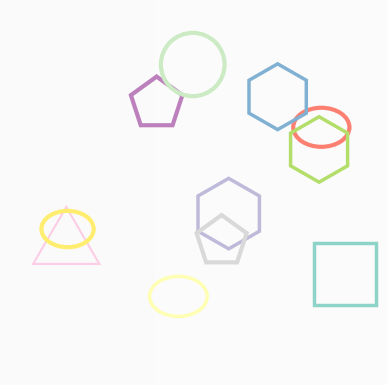[{"shape": "square", "thickness": 2.5, "radius": 0.4, "center": [0.89, 0.288]}, {"shape": "oval", "thickness": 2.5, "radius": 0.37, "center": [0.46, 0.23]}, {"shape": "hexagon", "thickness": 2.5, "radius": 0.46, "center": [0.59, 0.445]}, {"shape": "oval", "thickness": 3, "radius": 0.36, "center": [0.829, 0.669]}, {"shape": "hexagon", "thickness": 2.5, "radius": 0.43, "center": [0.717, 0.749]}, {"shape": "hexagon", "thickness": 2.5, "radius": 0.42, "center": [0.823, 0.612]}, {"shape": "triangle", "thickness": 1.5, "radius": 0.49, "center": [0.171, 0.364]}, {"shape": "pentagon", "thickness": 3, "radius": 0.34, "center": [0.572, 0.373]}, {"shape": "pentagon", "thickness": 3, "radius": 0.35, "center": [0.404, 0.731]}, {"shape": "circle", "thickness": 3, "radius": 0.41, "center": [0.497, 0.832]}, {"shape": "oval", "thickness": 3, "radius": 0.34, "center": [0.174, 0.405]}]